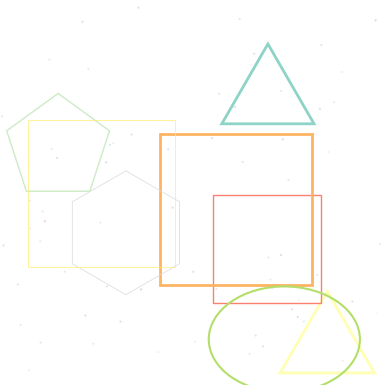[{"shape": "triangle", "thickness": 2, "radius": 0.69, "center": [0.696, 0.748]}, {"shape": "triangle", "thickness": 2, "radius": 0.71, "center": [0.85, 0.102]}, {"shape": "square", "thickness": 1, "radius": 0.7, "center": [0.694, 0.353]}, {"shape": "square", "thickness": 2, "radius": 0.98, "center": [0.613, 0.456]}, {"shape": "oval", "thickness": 1.5, "radius": 0.98, "center": [0.739, 0.119]}, {"shape": "hexagon", "thickness": 0.5, "radius": 0.8, "center": [0.327, 0.395]}, {"shape": "pentagon", "thickness": 1, "radius": 0.7, "center": [0.151, 0.617]}, {"shape": "square", "thickness": 0.5, "radius": 0.95, "center": [0.263, 0.498]}]